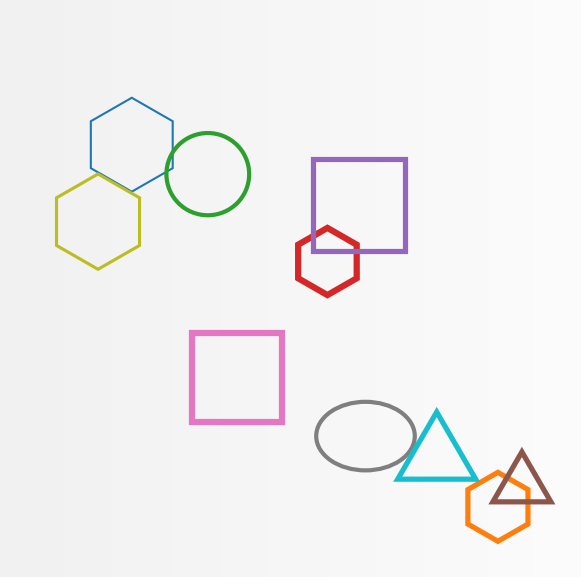[{"shape": "hexagon", "thickness": 1, "radius": 0.41, "center": [0.227, 0.749]}, {"shape": "hexagon", "thickness": 2.5, "radius": 0.3, "center": [0.857, 0.122]}, {"shape": "circle", "thickness": 2, "radius": 0.36, "center": [0.358, 0.698]}, {"shape": "hexagon", "thickness": 3, "radius": 0.29, "center": [0.563, 0.546]}, {"shape": "square", "thickness": 2.5, "radius": 0.4, "center": [0.617, 0.644]}, {"shape": "triangle", "thickness": 2.5, "radius": 0.29, "center": [0.898, 0.159]}, {"shape": "square", "thickness": 3, "radius": 0.39, "center": [0.408, 0.346]}, {"shape": "oval", "thickness": 2, "radius": 0.42, "center": [0.629, 0.244]}, {"shape": "hexagon", "thickness": 1.5, "radius": 0.41, "center": [0.169, 0.615]}, {"shape": "triangle", "thickness": 2.5, "radius": 0.39, "center": [0.751, 0.208]}]